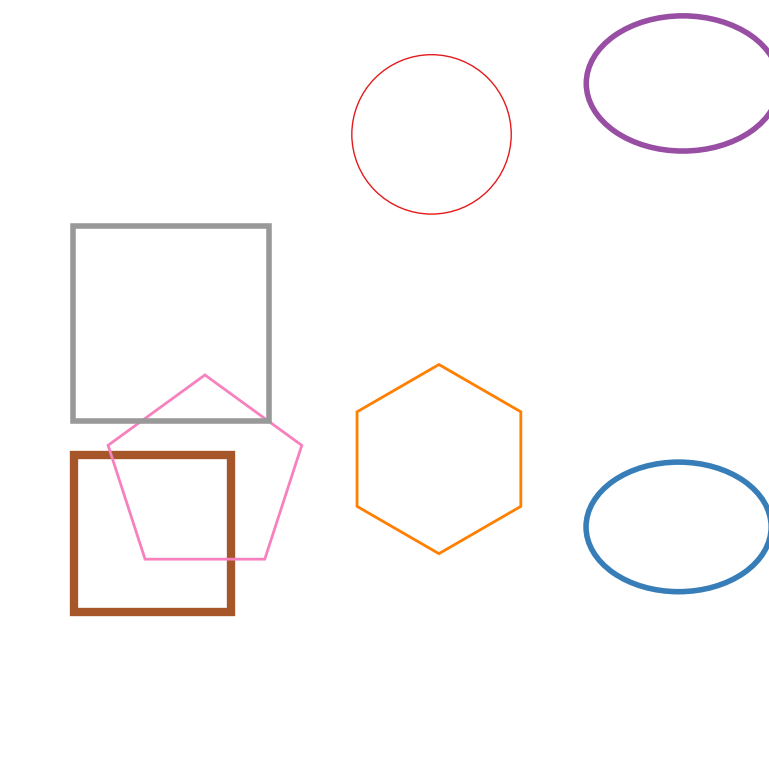[{"shape": "circle", "thickness": 0.5, "radius": 0.52, "center": [0.56, 0.825]}, {"shape": "oval", "thickness": 2, "radius": 0.6, "center": [0.881, 0.316]}, {"shape": "oval", "thickness": 2, "radius": 0.63, "center": [0.887, 0.892]}, {"shape": "hexagon", "thickness": 1, "radius": 0.61, "center": [0.57, 0.404]}, {"shape": "square", "thickness": 3, "radius": 0.51, "center": [0.198, 0.307]}, {"shape": "pentagon", "thickness": 1, "radius": 0.66, "center": [0.266, 0.381]}, {"shape": "square", "thickness": 2, "radius": 0.63, "center": [0.222, 0.58]}]